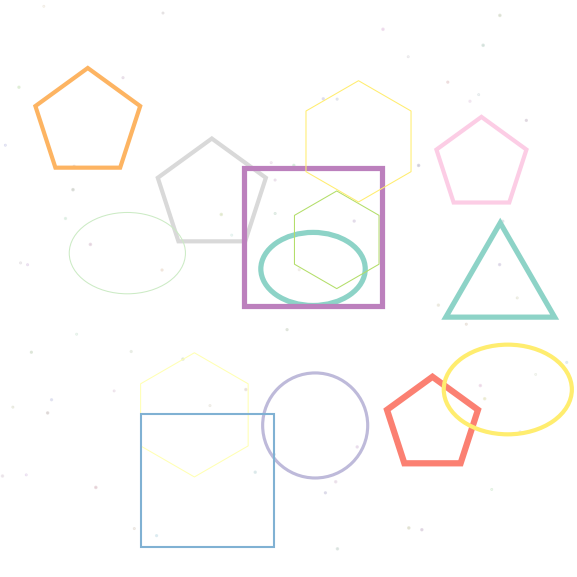[{"shape": "triangle", "thickness": 2.5, "radius": 0.54, "center": [0.866, 0.504]}, {"shape": "oval", "thickness": 2.5, "radius": 0.45, "center": [0.542, 0.533]}, {"shape": "hexagon", "thickness": 0.5, "radius": 0.54, "center": [0.337, 0.281]}, {"shape": "circle", "thickness": 1.5, "radius": 0.45, "center": [0.546, 0.262]}, {"shape": "pentagon", "thickness": 3, "radius": 0.41, "center": [0.749, 0.264]}, {"shape": "square", "thickness": 1, "radius": 0.58, "center": [0.359, 0.166]}, {"shape": "pentagon", "thickness": 2, "radius": 0.48, "center": [0.152, 0.786]}, {"shape": "hexagon", "thickness": 0.5, "radius": 0.42, "center": [0.583, 0.584]}, {"shape": "pentagon", "thickness": 2, "radius": 0.41, "center": [0.834, 0.715]}, {"shape": "pentagon", "thickness": 2, "radius": 0.49, "center": [0.367, 0.661]}, {"shape": "square", "thickness": 2.5, "radius": 0.6, "center": [0.542, 0.589]}, {"shape": "oval", "thickness": 0.5, "radius": 0.5, "center": [0.221, 0.561]}, {"shape": "oval", "thickness": 2, "radius": 0.55, "center": [0.879, 0.325]}, {"shape": "hexagon", "thickness": 0.5, "radius": 0.53, "center": [0.621, 0.754]}]